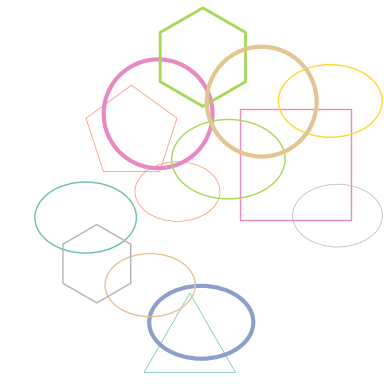[{"shape": "triangle", "thickness": 0.5, "radius": 0.69, "center": [0.493, 0.101]}, {"shape": "oval", "thickness": 1, "radius": 0.66, "center": [0.223, 0.435]}, {"shape": "pentagon", "thickness": 0.5, "radius": 0.62, "center": [0.342, 0.655]}, {"shape": "oval", "thickness": 0.5, "radius": 0.55, "center": [0.461, 0.502]}, {"shape": "oval", "thickness": 3, "radius": 0.68, "center": [0.523, 0.163]}, {"shape": "circle", "thickness": 3, "radius": 0.71, "center": [0.411, 0.705]}, {"shape": "square", "thickness": 1, "radius": 0.72, "center": [0.768, 0.573]}, {"shape": "oval", "thickness": 1, "radius": 0.74, "center": [0.593, 0.587]}, {"shape": "hexagon", "thickness": 2, "radius": 0.64, "center": [0.527, 0.852]}, {"shape": "oval", "thickness": 1, "radius": 0.67, "center": [0.858, 0.738]}, {"shape": "oval", "thickness": 1, "radius": 0.59, "center": [0.39, 0.259]}, {"shape": "circle", "thickness": 3, "radius": 0.71, "center": [0.68, 0.736]}, {"shape": "oval", "thickness": 0.5, "radius": 0.58, "center": [0.877, 0.44]}, {"shape": "hexagon", "thickness": 1, "radius": 0.51, "center": [0.251, 0.315]}]